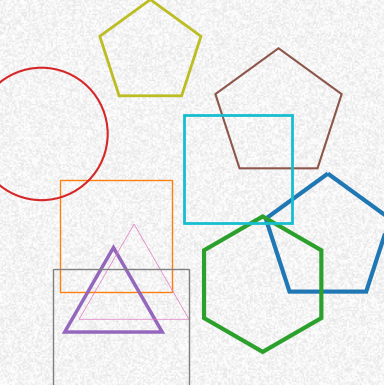[{"shape": "pentagon", "thickness": 3, "radius": 0.85, "center": [0.852, 0.38]}, {"shape": "square", "thickness": 1, "radius": 0.72, "center": [0.302, 0.386]}, {"shape": "hexagon", "thickness": 3, "radius": 0.88, "center": [0.682, 0.262]}, {"shape": "circle", "thickness": 1.5, "radius": 0.86, "center": [0.108, 0.652]}, {"shape": "triangle", "thickness": 2.5, "radius": 0.73, "center": [0.295, 0.211]}, {"shape": "pentagon", "thickness": 1.5, "radius": 0.86, "center": [0.723, 0.702]}, {"shape": "triangle", "thickness": 0.5, "radius": 0.82, "center": [0.348, 0.253]}, {"shape": "square", "thickness": 1, "radius": 0.89, "center": [0.315, 0.123]}, {"shape": "pentagon", "thickness": 2, "radius": 0.69, "center": [0.391, 0.863]}, {"shape": "square", "thickness": 2, "radius": 0.7, "center": [0.619, 0.562]}]